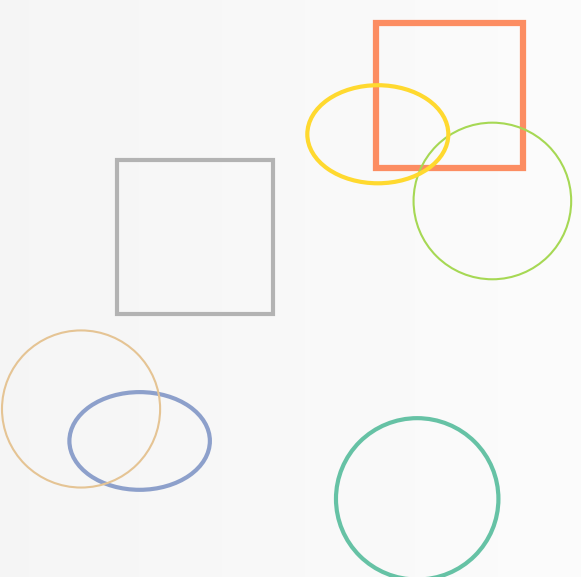[{"shape": "circle", "thickness": 2, "radius": 0.7, "center": [0.718, 0.135]}, {"shape": "square", "thickness": 3, "radius": 0.63, "center": [0.774, 0.834]}, {"shape": "oval", "thickness": 2, "radius": 0.6, "center": [0.24, 0.236]}, {"shape": "circle", "thickness": 1, "radius": 0.68, "center": [0.847, 0.651]}, {"shape": "oval", "thickness": 2, "radius": 0.61, "center": [0.65, 0.767]}, {"shape": "circle", "thickness": 1, "radius": 0.68, "center": [0.139, 0.291]}, {"shape": "square", "thickness": 2, "radius": 0.67, "center": [0.336, 0.589]}]